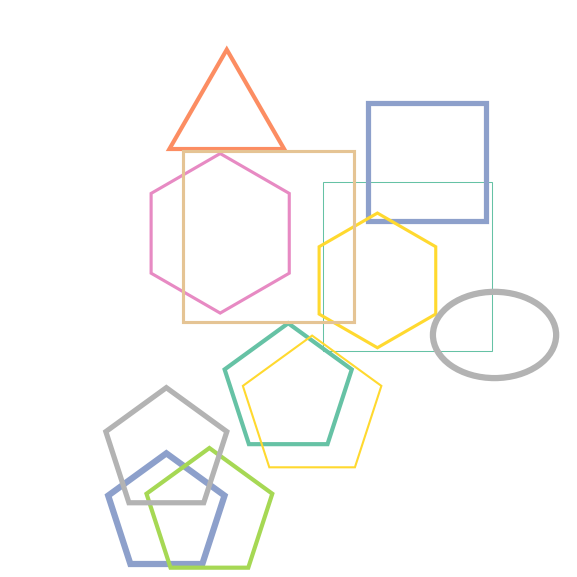[{"shape": "square", "thickness": 0.5, "radius": 0.73, "center": [0.706, 0.538]}, {"shape": "pentagon", "thickness": 2, "radius": 0.58, "center": [0.499, 0.324]}, {"shape": "triangle", "thickness": 2, "radius": 0.57, "center": [0.393, 0.798]}, {"shape": "pentagon", "thickness": 3, "radius": 0.53, "center": [0.288, 0.108]}, {"shape": "square", "thickness": 2.5, "radius": 0.51, "center": [0.739, 0.719]}, {"shape": "hexagon", "thickness": 1.5, "radius": 0.69, "center": [0.381, 0.595]}, {"shape": "pentagon", "thickness": 2, "radius": 0.57, "center": [0.363, 0.109]}, {"shape": "pentagon", "thickness": 1, "radius": 0.63, "center": [0.54, 0.292]}, {"shape": "hexagon", "thickness": 1.5, "radius": 0.58, "center": [0.654, 0.514]}, {"shape": "square", "thickness": 1.5, "radius": 0.74, "center": [0.465, 0.59]}, {"shape": "oval", "thickness": 3, "radius": 0.53, "center": [0.856, 0.419]}, {"shape": "pentagon", "thickness": 2.5, "radius": 0.55, "center": [0.288, 0.218]}]